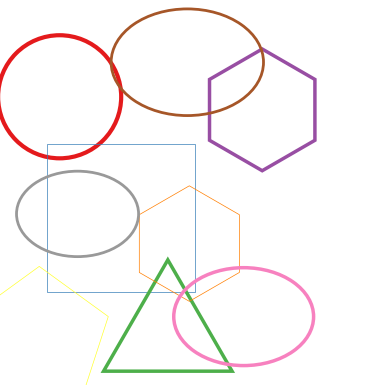[{"shape": "circle", "thickness": 3, "radius": 0.8, "center": [0.155, 0.749]}, {"shape": "square", "thickness": 0.5, "radius": 0.96, "center": [0.315, 0.433]}, {"shape": "triangle", "thickness": 2.5, "radius": 0.96, "center": [0.436, 0.132]}, {"shape": "hexagon", "thickness": 2.5, "radius": 0.79, "center": [0.681, 0.715]}, {"shape": "hexagon", "thickness": 0.5, "radius": 0.75, "center": [0.492, 0.367]}, {"shape": "pentagon", "thickness": 0.5, "radius": 0.94, "center": [0.102, 0.119]}, {"shape": "oval", "thickness": 2, "radius": 0.99, "center": [0.487, 0.838]}, {"shape": "oval", "thickness": 2.5, "radius": 0.91, "center": [0.633, 0.178]}, {"shape": "oval", "thickness": 2, "radius": 0.79, "center": [0.201, 0.444]}]